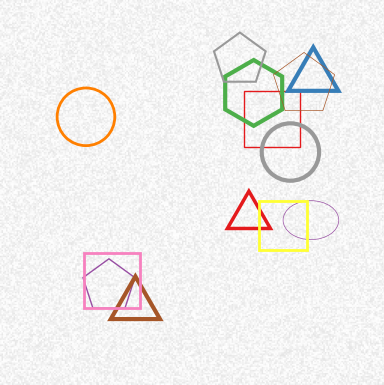[{"shape": "square", "thickness": 1, "radius": 0.36, "center": [0.707, 0.69]}, {"shape": "triangle", "thickness": 2.5, "radius": 0.32, "center": [0.646, 0.439]}, {"shape": "triangle", "thickness": 3, "radius": 0.38, "center": [0.814, 0.802]}, {"shape": "hexagon", "thickness": 3, "radius": 0.43, "center": [0.659, 0.759]}, {"shape": "pentagon", "thickness": 1, "radius": 0.35, "center": [0.283, 0.257]}, {"shape": "oval", "thickness": 0.5, "radius": 0.36, "center": [0.808, 0.428]}, {"shape": "circle", "thickness": 2, "radius": 0.37, "center": [0.223, 0.697]}, {"shape": "square", "thickness": 2, "radius": 0.31, "center": [0.735, 0.414]}, {"shape": "pentagon", "thickness": 0.5, "radius": 0.42, "center": [0.79, 0.78]}, {"shape": "triangle", "thickness": 3, "radius": 0.37, "center": [0.352, 0.208]}, {"shape": "square", "thickness": 2, "radius": 0.36, "center": [0.291, 0.271]}, {"shape": "pentagon", "thickness": 1.5, "radius": 0.35, "center": [0.623, 0.845]}, {"shape": "circle", "thickness": 3, "radius": 0.37, "center": [0.754, 0.605]}]